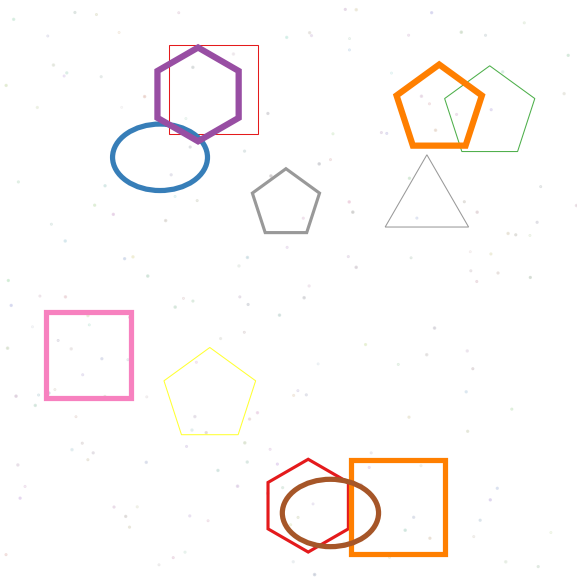[{"shape": "square", "thickness": 0.5, "radius": 0.39, "center": [0.37, 0.845]}, {"shape": "hexagon", "thickness": 1.5, "radius": 0.4, "center": [0.534, 0.124]}, {"shape": "oval", "thickness": 2.5, "radius": 0.41, "center": [0.277, 0.727]}, {"shape": "pentagon", "thickness": 0.5, "radius": 0.41, "center": [0.848, 0.803]}, {"shape": "hexagon", "thickness": 3, "radius": 0.41, "center": [0.343, 0.836]}, {"shape": "pentagon", "thickness": 3, "radius": 0.39, "center": [0.761, 0.81]}, {"shape": "square", "thickness": 2.5, "radius": 0.41, "center": [0.69, 0.121]}, {"shape": "pentagon", "thickness": 0.5, "radius": 0.42, "center": [0.363, 0.314]}, {"shape": "oval", "thickness": 2.5, "radius": 0.42, "center": [0.572, 0.111]}, {"shape": "square", "thickness": 2.5, "radius": 0.37, "center": [0.153, 0.384]}, {"shape": "triangle", "thickness": 0.5, "radius": 0.42, "center": [0.739, 0.648]}, {"shape": "pentagon", "thickness": 1.5, "radius": 0.31, "center": [0.495, 0.646]}]